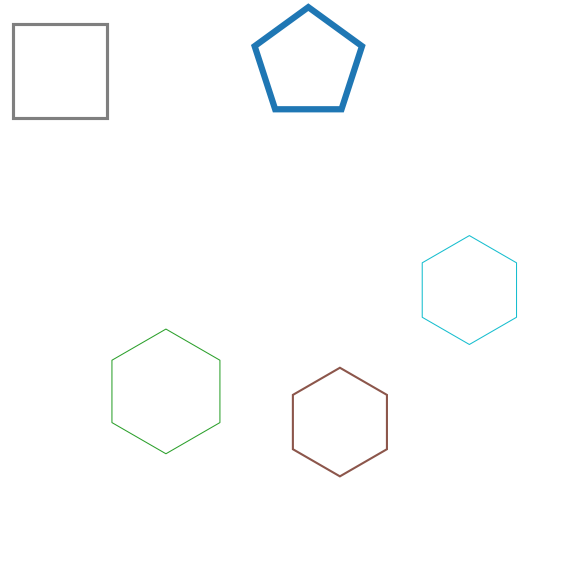[{"shape": "pentagon", "thickness": 3, "radius": 0.49, "center": [0.534, 0.889]}, {"shape": "hexagon", "thickness": 0.5, "radius": 0.54, "center": [0.287, 0.321]}, {"shape": "hexagon", "thickness": 1, "radius": 0.47, "center": [0.589, 0.268]}, {"shape": "square", "thickness": 1.5, "radius": 0.41, "center": [0.104, 0.876]}, {"shape": "hexagon", "thickness": 0.5, "radius": 0.47, "center": [0.813, 0.497]}]